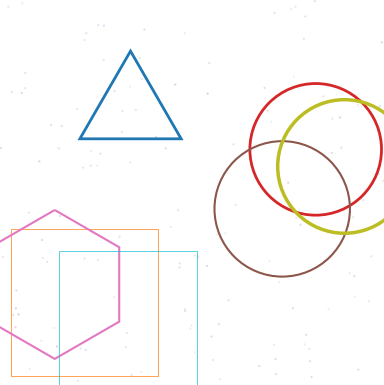[{"shape": "triangle", "thickness": 2, "radius": 0.76, "center": [0.339, 0.715]}, {"shape": "square", "thickness": 0.5, "radius": 0.95, "center": [0.219, 0.214]}, {"shape": "circle", "thickness": 2, "radius": 0.85, "center": [0.82, 0.612]}, {"shape": "circle", "thickness": 1.5, "radius": 0.88, "center": [0.733, 0.457]}, {"shape": "hexagon", "thickness": 1.5, "radius": 0.97, "center": [0.142, 0.261]}, {"shape": "circle", "thickness": 2.5, "radius": 0.87, "center": [0.895, 0.568]}, {"shape": "square", "thickness": 0.5, "radius": 0.89, "center": [0.332, 0.168]}]